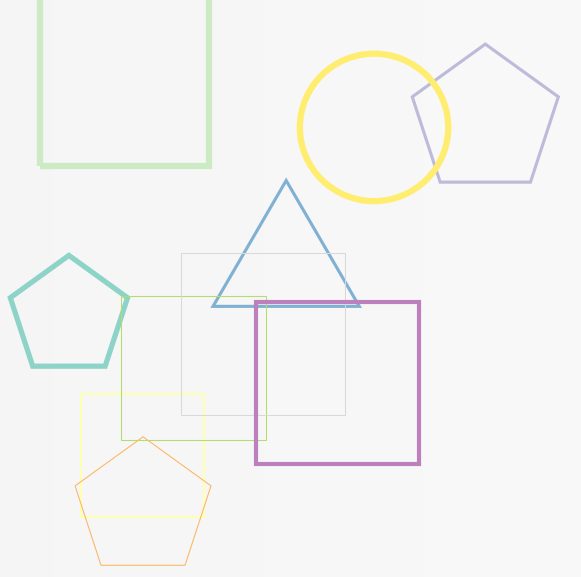[{"shape": "pentagon", "thickness": 2.5, "radius": 0.53, "center": [0.119, 0.451]}, {"shape": "square", "thickness": 1, "radius": 0.53, "center": [0.245, 0.21]}, {"shape": "pentagon", "thickness": 1.5, "radius": 0.66, "center": [0.835, 0.791]}, {"shape": "triangle", "thickness": 1.5, "radius": 0.73, "center": [0.492, 0.541]}, {"shape": "pentagon", "thickness": 0.5, "radius": 0.61, "center": [0.246, 0.12]}, {"shape": "square", "thickness": 0.5, "radius": 0.62, "center": [0.332, 0.361]}, {"shape": "square", "thickness": 0.5, "radius": 0.7, "center": [0.452, 0.421]}, {"shape": "square", "thickness": 2, "radius": 0.7, "center": [0.58, 0.335]}, {"shape": "square", "thickness": 3, "radius": 0.73, "center": [0.214, 0.858]}, {"shape": "circle", "thickness": 3, "radius": 0.64, "center": [0.644, 0.779]}]